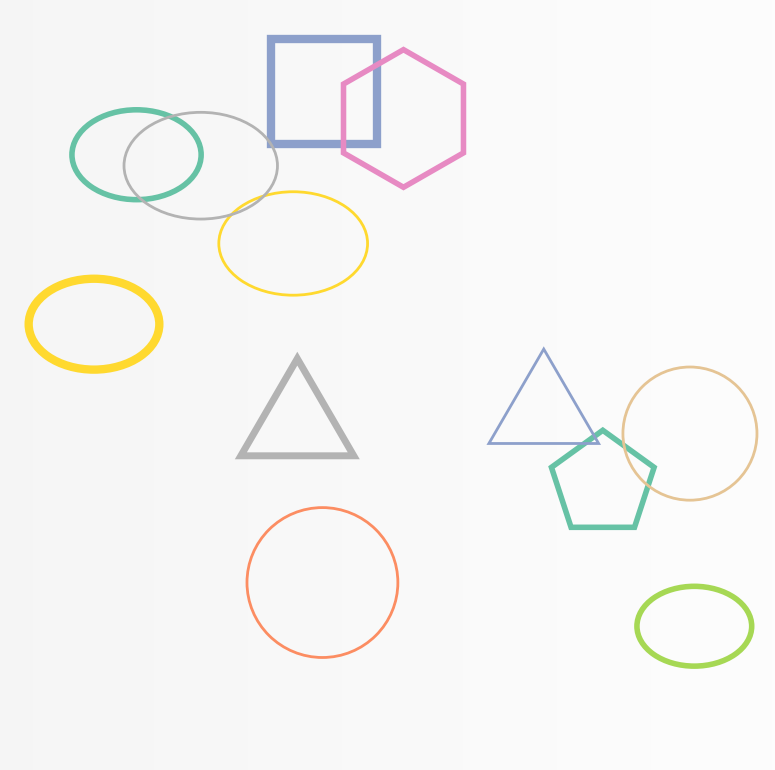[{"shape": "oval", "thickness": 2, "radius": 0.42, "center": [0.176, 0.799]}, {"shape": "pentagon", "thickness": 2, "radius": 0.35, "center": [0.778, 0.372]}, {"shape": "circle", "thickness": 1, "radius": 0.49, "center": [0.416, 0.243]}, {"shape": "triangle", "thickness": 1, "radius": 0.41, "center": [0.702, 0.465]}, {"shape": "square", "thickness": 3, "radius": 0.34, "center": [0.418, 0.881]}, {"shape": "hexagon", "thickness": 2, "radius": 0.45, "center": [0.521, 0.846]}, {"shape": "oval", "thickness": 2, "radius": 0.37, "center": [0.896, 0.187]}, {"shape": "oval", "thickness": 1, "radius": 0.48, "center": [0.378, 0.684]}, {"shape": "oval", "thickness": 3, "radius": 0.42, "center": [0.121, 0.579]}, {"shape": "circle", "thickness": 1, "radius": 0.43, "center": [0.89, 0.437]}, {"shape": "triangle", "thickness": 2.5, "radius": 0.42, "center": [0.384, 0.45]}, {"shape": "oval", "thickness": 1, "radius": 0.5, "center": [0.259, 0.785]}]